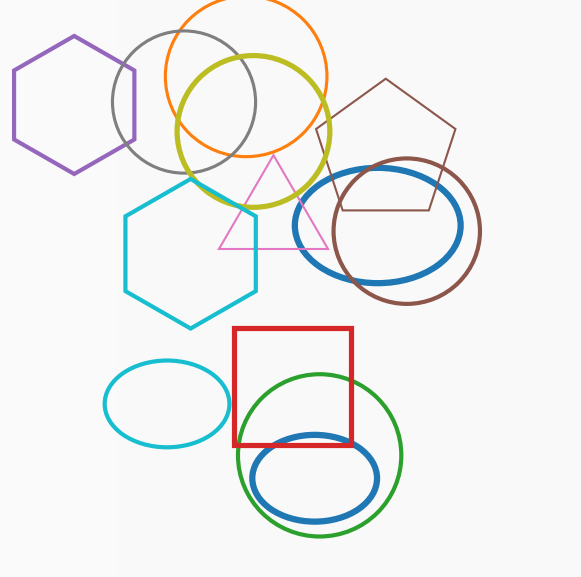[{"shape": "oval", "thickness": 3, "radius": 0.71, "center": [0.65, 0.609]}, {"shape": "oval", "thickness": 3, "radius": 0.54, "center": [0.541, 0.171]}, {"shape": "circle", "thickness": 1.5, "radius": 0.7, "center": [0.423, 0.867]}, {"shape": "circle", "thickness": 2, "radius": 0.7, "center": [0.55, 0.211]}, {"shape": "square", "thickness": 2.5, "radius": 0.5, "center": [0.503, 0.33]}, {"shape": "hexagon", "thickness": 2, "radius": 0.6, "center": [0.128, 0.817]}, {"shape": "circle", "thickness": 2, "radius": 0.63, "center": [0.7, 0.599]}, {"shape": "pentagon", "thickness": 1, "radius": 0.63, "center": [0.664, 0.737]}, {"shape": "triangle", "thickness": 1, "radius": 0.54, "center": [0.471, 0.622]}, {"shape": "circle", "thickness": 1.5, "radius": 0.62, "center": [0.317, 0.822]}, {"shape": "circle", "thickness": 2.5, "radius": 0.66, "center": [0.436, 0.772]}, {"shape": "oval", "thickness": 2, "radius": 0.54, "center": [0.287, 0.3]}, {"shape": "hexagon", "thickness": 2, "radius": 0.65, "center": [0.328, 0.56]}]